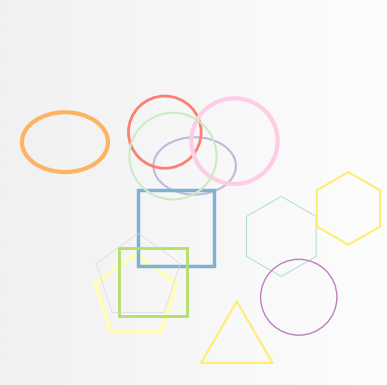[{"shape": "hexagon", "thickness": 0.5, "radius": 0.52, "center": [0.726, 0.386]}, {"shape": "pentagon", "thickness": 2.5, "radius": 0.55, "center": [0.351, 0.229]}, {"shape": "oval", "thickness": 1.5, "radius": 0.53, "center": [0.502, 0.569]}, {"shape": "circle", "thickness": 2, "radius": 0.47, "center": [0.425, 0.657]}, {"shape": "square", "thickness": 2.5, "radius": 0.49, "center": [0.455, 0.408]}, {"shape": "oval", "thickness": 3, "radius": 0.55, "center": [0.168, 0.631]}, {"shape": "square", "thickness": 2, "radius": 0.44, "center": [0.395, 0.268]}, {"shape": "circle", "thickness": 3, "radius": 0.56, "center": [0.605, 0.633]}, {"shape": "pentagon", "thickness": 0.5, "radius": 0.57, "center": [0.357, 0.28]}, {"shape": "circle", "thickness": 1, "radius": 0.49, "center": [0.771, 0.228]}, {"shape": "circle", "thickness": 1.5, "radius": 0.56, "center": [0.446, 0.595]}, {"shape": "triangle", "thickness": 1.5, "radius": 0.53, "center": [0.611, 0.111]}, {"shape": "hexagon", "thickness": 1.5, "radius": 0.47, "center": [0.899, 0.459]}]